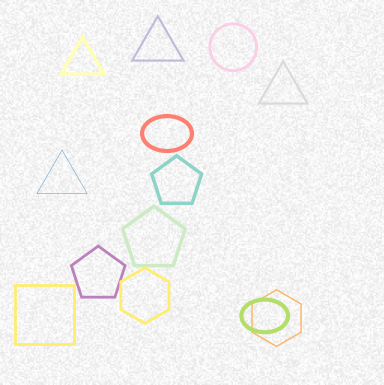[{"shape": "pentagon", "thickness": 2.5, "radius": 0.34, "center": [0.459, 0.527]}, {"shape": "triangle", "thickness": 2.5, "radius": 0.32, "center": [0.215, 0.839]}, {"shape": "triangle", "thickness": 1.5, "radius": 0.38, "center": [0.41, 0.881]}, {"shape": "oval", "thickness": 3, "radius": 0.32, "center": [0.434, 0.653]}, {"shape": "triangle", "thickness": 0.5, "radius": 0.38, "center": [0.161, 0.535]}, {"shape": "hexagon", "thickness": 1, "radius": 0.37, "center": [0.718, 0.174]}, {"shape": "oval", "thickness": 3, "radius": 0.3, "center": [0.688, 0.179]}, {"shape": "circle", "thickness": 2, "radius": 0.3, "center": [0.606, 0.877]}, {"shape": "triangle", "thickness": 1.5, "radius": 0.37, "center": [0.735, 0.768]}, {"shape": "pentagon", "thickness": 2, "radius": 0.37, "center": [0.255, 0.287]}, {"shape": "pentagon", "thickness": 2.5, "radius": 0.43, "center": [0.4, 0.379]}, {"shape": "hexagon", "thickness": 2, "radius": 0.36, "center": [0.376, 0.232]}, {"shape": "square", "thickness": 2, "radius": 0.38, "center": [0.115, 0.183]}]